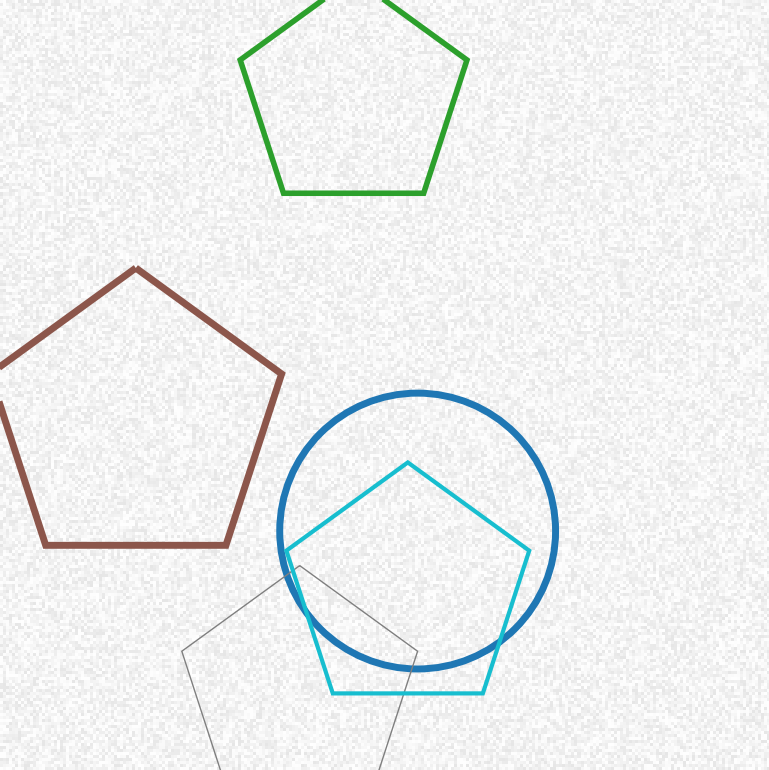[{"shape": "circle", "thickness": 2.5, "radius": 0.9, "center": [0.542, 0.31]}, {"shape": "pentagon", "thickness": 2, "radius": 0.77, "center": [0.459, 0.874]}, {"shape": "pentagon", "thickness": 2.5, "radius": 1.0, "center": [0.176, 0.453]}, {"shape": "pentagon", "thickness": 0.5, "radius": 0.8, "center": [0.389, 0.104]}, {"shape": "pentagon", "thickness": 1.5, "radius": 0.83, "center": [0.53, 0.234]}]